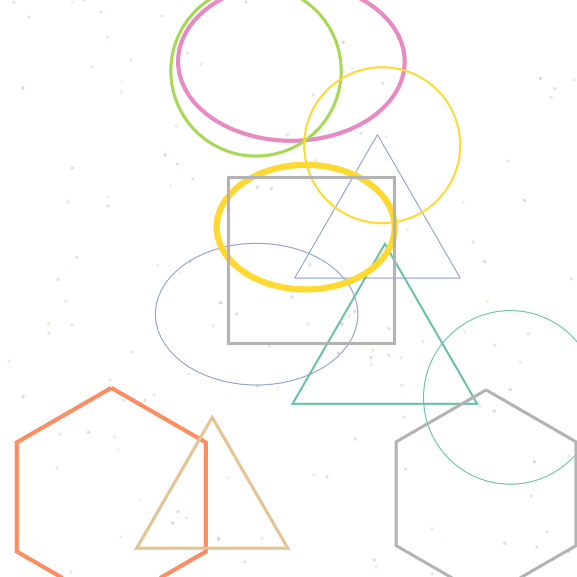[{"shape": "circle", "thickness": 0.5, "radius": 0.75, "center": [0.884, 0.311]}, {"shape": "triangle", "thickness": 1, "radius": 0.92, "center": [0.666, 0.392]}, {"shape": "hexagon", "thickness": 2, "radius": 0.95, "center": [0.193, 0.139]}, {"shape": "triangle", "thickness": 0.5, "radius": 0.83, "center": [0.654, 0.6]}, {"shape": "oval", "thickness": 0.5, "radius": 0.88, "center": [0.444, 0.455]}, {"shape": "oval", "thickness": 2, "radius": 0.98, "center": [0.505, 0.893]}, {"shape": "circle", "thickness": 1.5, "radius": 0.74, "center": [0.443, 0.876]}, {"shape": "circle", "thickness": 1, "radius": 0.68, "center": [0.662, 0.748]}, {"shape": "oval", "thickness": 3, "radius": 0.77, "center": [0.529, 0.606]}, {"shape": "triangle", "thickness": 1.5, "radius": 0.76, "center": [0.367, 0.125]}, {"shape": "square", "thickness": 1.5, "radius": 0.72, "center": [0.539, 0.548]}, {"shape": "hexagon", "thickness": 1.5, "radius": 0.9, "center": [0.842, 0.144]}]